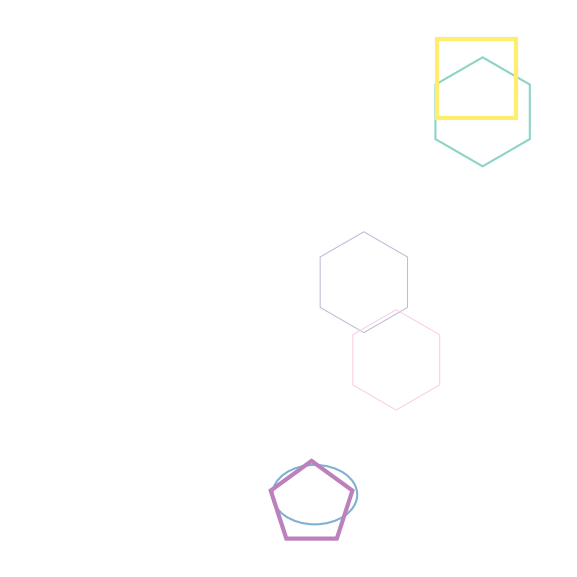[{"shape": "hexagon", "thickness": 1, "radius": 0.47, "center": [0.836, 0.805]}, {"shape": "hexagon", "thickness": 0.5, "radius": 0.44, "center": [0.63, 0.51]}, {"shape": "oval", "thickness": 1, "radius": 0.37, "center": [0.545, 0.143]}, {"shape": "hexagon", "thickness": 0.5, "radius": 0.43, "center": [0.686, 0.376]}, {"shape": "pentagon", "thickness": 2, "radius": 0.37, "center": [0.54, 0.127]}, {"shape": "square", "thickness": 2, "radius": 0.34, "center": [0.825, 0.864]}]